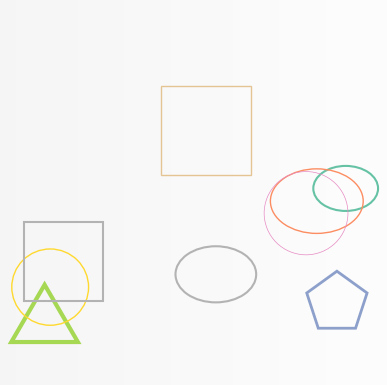[{"shape": "oval", "thickness": 1.5, "radius": 0.42, "center": [0.892, 0.511]}, {"shape": "oval", "thickness": 1, "radius": 0.6, "center": [0.818, 0.478]}, {"shape": "pentagon", "thickness": 2, "radius": 0.41, "center": [0.869, 0.214]}, {"shape": "circle", "thickness": 0.5, "radius": 0.54, "center": [0.79, 0.446]}, {"shape": "triangle", "thickness": 3, "radius": 0.5, "center": [0.115, 0.161]}, {"shape": "circle", "thickness": 1, "radius": 0.5, "center": [0.129, 0.254]}, {"shape": "square", "thickness": 1, "radius": 0.58, "center": [0.532, 0.661]}, {"shape": "square", "thickness": 1.5, "radius": 0.51, "center": [0.164, 0.321]}, {"shape": "oval", "thickness": 1.5, "radius": 0.52, "center": [0.557, 0.288]}]